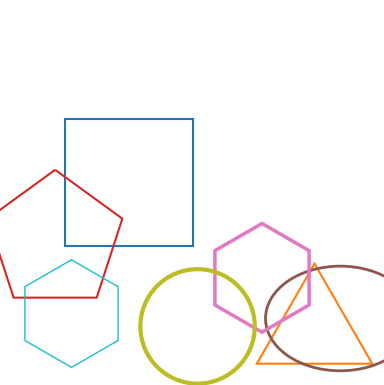[{"shape": "square", "thickness": 1.5, "radius": 0.83, "center": [0.336, 0.526]}, {"shape": "triangle", "thickness": 1.5, "radius": 0.87, "center": [0.817, 0.142]}, {"shape": "pentagon", "thickness": 1.5, "radius": 0.92, "center": [0.143, 0.375]}, {"shape": "oval", "thickness": 2, "radius": 0.97, "center": [0.884, 0.173]}, {"shape": "hexagon", "thickness": 2.5, "radius": 0.71, "center": [0.681, 0.278]}, {"shape": "circle", "thickness": 3, "radius": 0.74, "center": [0.513, 0.152]}, {"shape": "hexagon", "thickness": 1, "radius": 0.7, "center": [0.186, 0.185]}]